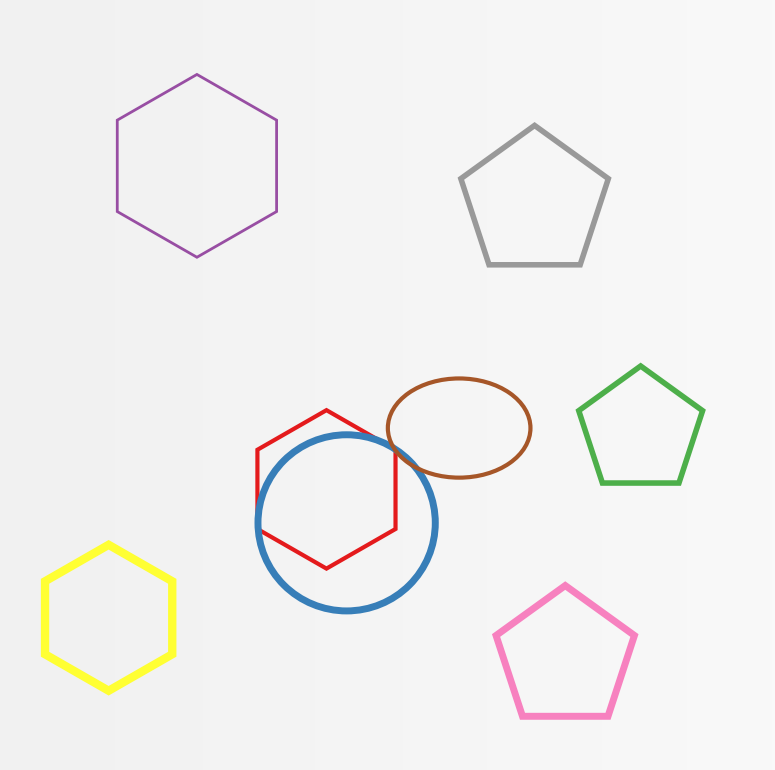[{"shape": "hexagon", "thickness": 1.5, "radius": 0.51, "center": [0.421, 0.364]}, {"shape": "circle", "thickness": 2.5, "radius": 0.57, "center": [0.447, 0.321]}, {"shape": "pentagon", "thickness": 2, "radius": 0.42, "center": [0.827, 0.441]}, {"shape": "hexagon", "thickness": 1, "radius": 0.59, "center": [0.254, 0.785]}, {"shape": "hexagon", "thickness": 3, "radius": 0.47, "center": [0.14, 0.198]}, {"shape": "oval", "thickness": 1.5, "radius": 0.46, "center": [0.592, 0.444]}, {"shape": "pentagon", "thickness": 2.5, "radius": 0.47, "center": [0.729, 0.146]}, {"shape": "pentagon", "thickness": 2, "radius": 0.5, "center": [0.69, 0.737]}]